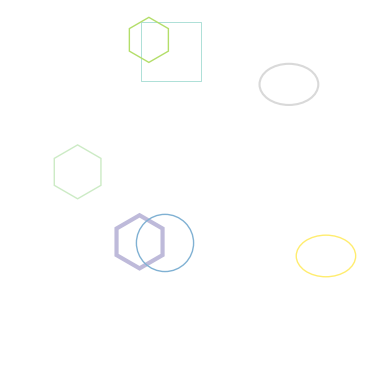[{"shape": "square", "thickness": 0.5, "radius": 0.39, "center": [0.445, 0.866]}, {"shape": "hexagon", "thickness": 3, "radius": 0.34, "center": [0.362, 0.372]}, {"shape": "circle", "thickness": 1, "radius": 0.37, "center": [0.429, 0.369]}, {"shape": "hexagon", "thickness": 1, "radius": 0.29, "center": [0.387, 0.896]}, {"shape": "oval", "thickness": 1.5, "radius": 0.38, "center": [0.75, 0.781]}, {"shape": "hexagon", "thickness": 1, "radius": 0.35, "center": [0.202, 0.554]}, {"shape": "oval", "thickness": 1, "radius": 0.39, "center": [0.847, 0.335]}]